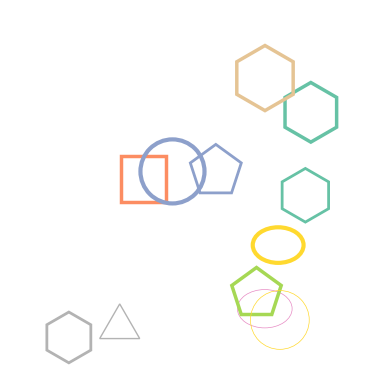[{"shape": "hexagon", "thickness": 2.5, "radius": 0.39, "center": [0.807, 0.708]}, {"shape": "hexagon", "thickness": 2, "radius": 0.35, "center": [0.793, 0.493]}, {"shape": "square", "thickness": 2.5, "radius": 0.3, "center": [0.372, 0.535]}, {"shape": "circle", "thickness": 3, "radius": 0.42, "center": [0.448, 0.555]}, {"shape": "pentagon", "thickness": 2, "radius": 0.35, "center": [0.561, 0.555]}, {"shape": "oval", "thickness": 0.5, "radius": 0.36, "center": [0.688, 0.198]}, {"shape": "pentagon", "thickness": 2.5, "radius": 0.34, "center": [0.666, 0.238]}, {"shape": "oval", "thickness": 3, "radius": 0.33, "center": [0.722, 0.363]}, {"shape": "circle", "thickness": 0.5, "radius": 0.38, "center": [0.727, 0.169]}, {"shape": "hexagon", "thickness": 2.5, "radius": 0.42, "center": [0.688, 0.797]}, {"shape": "triangle", "thickness": 1, "radius": 0.3, "center": [0.311, 0.151]}, {"shape": "hexagon", "thickness": 2, "radius": 0.33, "center": [0.179, 0.124]}]